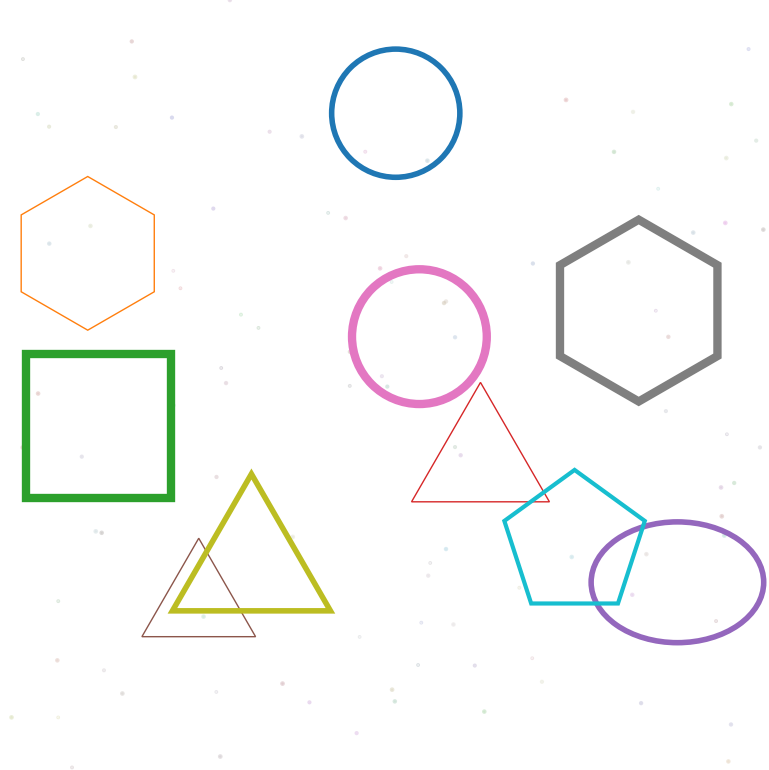[{"shape": "circle", "thickness": 2, "radius": 0.42, "center": [0.514, 0.853]}, {"shape": "hexagon", "thickness": 0.5, "radius": 0.5, "center": [0.114, 0.671]}, {"shape": "square", "thickness": 3, "radius": 0.47, "center": [0.128, 0.447]}, {"shape": "triangle", "thickness": 0.5, "radius": 0.52, "center": [0.624, 0.4]}, {"shape": "oval", "thickness": 2, "radius": 0.56, "center": [0.88, 0.244]}, {"shape": "triangle", "thickness": 0.5, "radius": 0.43, "center": [0.258, 0.216]}, {"shape": "circle", "thickness": 3, "radius": 0.44, "center": [0.545, 0.563]}, {"shape": "hexagon", "thickness": 3, "radius": 0.59, "center": [0.83, 0.597]}, {"shape": "triangle", "thickness": 2, "radius": 0.59, "center": [0.327, 0.266]}, {"shape": "pentagon", "thickness": 1.5, "radius": 0.48, "center": [0.746, 0.294]}]